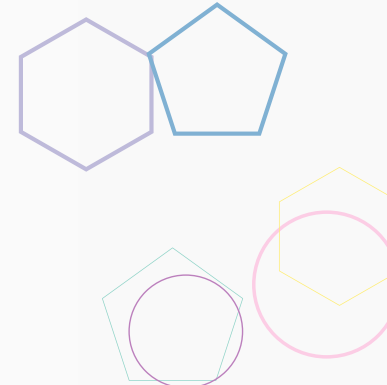[{"shape": "pentagon", "thickness": 0.5, "radius": 0.95, "center": [0.445, 0.166]}, {"shape": "hexagon", "thickness": 3, "radius": 0.97, "center": [0.222, 0.755]}, {"shape": "pentagon", "thickness": 3, "radius": 0.93, "center": [0.56, 0.803]}, {"shape": "circle", "thickness": 2.5, "radius": 0.94, "center": [0.843, 0.261]}, {"shape": "circle", "thickness": 1, "radius": 0.73, "center": [0.48, 0.139]}, {"shape": "hexagon", "thickness": 0.5, "radius": 0.9, "center": [0.876, 0.386]}]